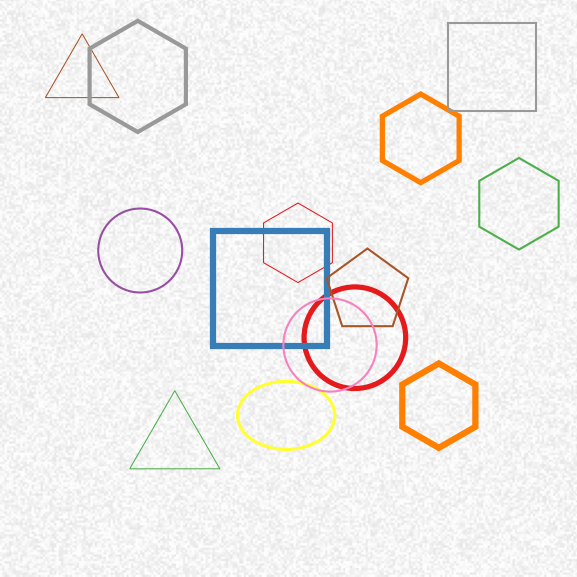[{"shape": "circle", "thickness": 2.5, "radius": 0.44, "center": [0.615, 0.414]}, {"shape": "hexagon", "thickness": 0.5, "radius": 0.34, "center": [0.516, 0.579]}, {"shape": "square", "thickness": 3, "radius": 0.49, "center": [0.467, 0.5]}, {"shape": "hexagon", "thickness": 1, "radius": 0.4, "center": [0.899, 0.646]}, {"shape": "triangle", "thickness": 0.5, "radius": 0.45, "center": [0.303, 0.232]}, {"shape": "circle", "thickness": 1, "radius": 0.36, "center": [0.243, 0.565]}, {"shape": "hexagon", "thickness": 2.5, "radius": 0.38, "center": [0.729, 0.76]}, {"shape": "hexagon", "thickness": 3, "radius": 0.37, "center": [0.76, 0.297]}, {"shape": "oval", "thickness": 1.5, "radius": 0.42, "center": [0.496, 0.28]}, {"shape": "pentagon", "thickness": 1, "radius": 0.37, "center": [0.636, 0.494]}, {"shape": "triangle", "thickness": 0.5, "radius": 0.37, "center": [0.142, 0.867]}, {"shape": "circle", "thickness": 1, "radius": 0.4, "center": [0.571, 0.402]}, {"shape": "hexagon", "thickness": 2, "radius": 0.48, "center": [0.239, 0.867]}, {"shape": "square", "thickness": 1, "radius": 0.38, "center": [0.853, 0.883]}]